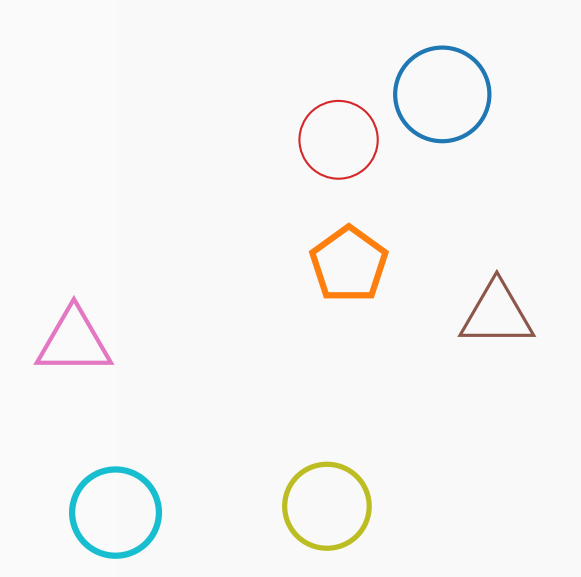[{"shape": "circle", "thickness": 2, "radius": 0.41, "center": [0.761, 0.836]}, {"shape": "pentagon", "thickness": 3, "radius": 0.33, "center": [0.6, 0.541]}, {"shape": "circle", "thickness": 1, "radius": 0.34, "center": [0.583, 0.757]}, {"shape": "triangle", "thickness": 1.5, "radius": 0.37, "center": [0.855, 0.455]}, {"shape": "triangle", "thickness": 2, "radius": 0.37, "center": [0.127, 0.408]}, {"shape": "circle", "thickness": 2.5, "radius": 0.36, "center": [0.562, 0.122]}, {"shape": "circle", "thickness": 3, "radius": 0.37, "center": [0.199, 0.112]}]